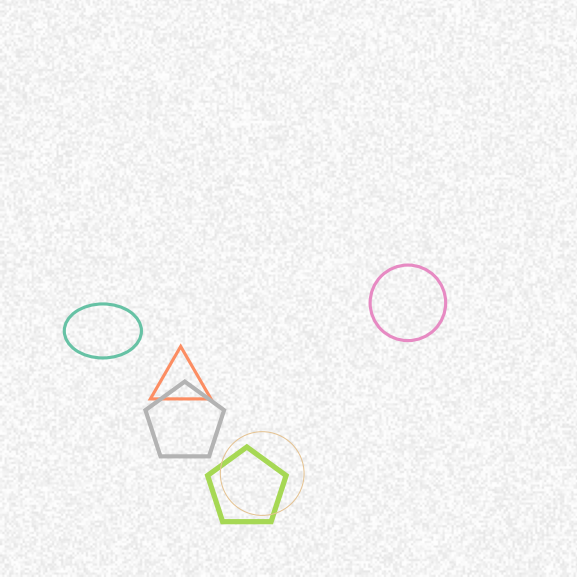[{"shape": "oval", "thickness": 1.5, "radius": 0.33, "center": [0.178, 0.426]}, {"shape": "triangle", "thickness": 1.5, "radius": 0.3, "center": [0.313, 0.339]}, {"shape": "circle", "thickness": 1.5, "radius": 0.33, "center": [0.706, 0.475]}, {"shape": "pentagon", "thickness": 2.5, "radius": 0.36, "center": [0.427, 0.154]}, {"shape": "circle", "thickness": 0.5, "radius": 0.36, "center": [0.454, 0.179]}, {"shape": "pentagon", "thickness": 2, "radius": 0.36, "center": [0.32, 0.267]}]